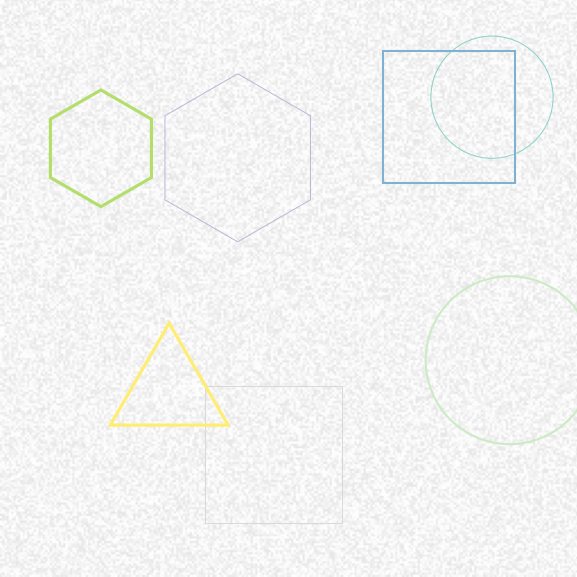[{"shape": "circle", "thickness": 0.5, "radius": 0.53, "center": [0.852, 0.831]}, {"shape": "hexagon", "thickness": 0.5, "radius": 0.73, "center": [0.412, 0.726]}, {"shape": "square", "thickness": 1, "radius": 0.57, "center": [0.777, 0.796]}, {"shape": "hexagon", "thickness": 1.5, "radius": 0.51, "center": [0.175, 0.742]}, {"shape": "square", "thickness": 0.5, "radius": 0.59, "center": [0.473, 0.212]}, {"shape": "circle", "thickness": 1, "radius": 0.73, "center": [0.882, 0.375]}, {"shape": "triangle", "thickness": 1.5, "radius": 0.59, "center": [0.293, 0.322]}]